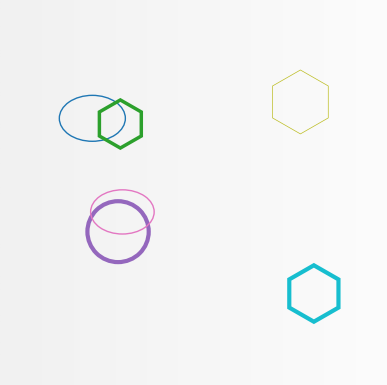[{"shape": "oval", "thickness": 1, "radius": 0.43, "center": [0.238, 0.693]}, {"shape": "hexagon", "thickness": 2.5, "radius": 0.31, "center": [0.311, 0.678]}, {"shape": "circle", "thickness": 3, "radius": 0.4, "center": [0.305, 0.398]}, {"shape": "oval", "thickness": 1, "radius": 0.41, "center": [0.316, 0.45]}, {"shape": "hexagon", "thickness": 0.5, "radius": 0.42, "center": [0.775, 0.735]}, {"shape": "hexagon", "thickness": 3, "radius": 0.37, "center": [0.81, 0.238]}]